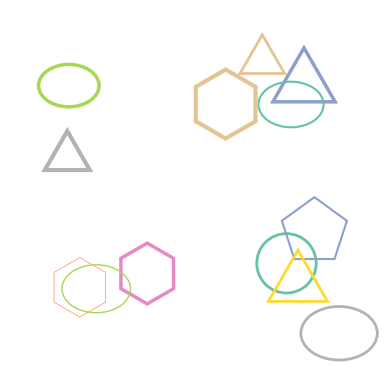[{"shape": "circle", "thickness": 2, "radius": 0.39, "center": [0.744, 0.316]}, {"shape": "oval", "thickness": 1.5, "radius": 0.42, "center": [0.756, 0.729]}, {"shape": "hexagon", "thickness": 0.5, "radius": 0.39, "center": [0.207, 0.254]}, {"shape": "pentagon", "thickness": 1.5, "radius": 0.44, "center": [0.817, 0.399]}, {"shape": "triangle", "thickness": 2.5, "radius": 0.47, "center": [0.79, 0.782]}, {"shape": "hexagon", "thickness": 2.5, "radius": 0.39, "center": [0.382, 0.29]}, {"shape": "oval", "thickness": 1, "radius": 0.44, "center": [0.25, 0.25]}, {"shape": "oval", "thickness": 2.5, "radius": 0.39, "center": [0.179, 0.778]}, {"shape": "triangle", "thickness": 2, "radius": 0.44, "center": [0.774, 0.262]}, {"shape": "hexagon", "thickness": 3, "radius": 0.45, "center": [0.586, 0.73]}, {"shape": "triangle", "thickness": 2, "radius": 0.33, "center": [0.681, 0.843]}, {"shape": "oval", "thickness": 2, "radius": 0.5, "center": [0.881, 0.134]}, {"shape": "triangle", "thickness": 3, "radius": 0.34, "center": [0.175, 0.592]}]